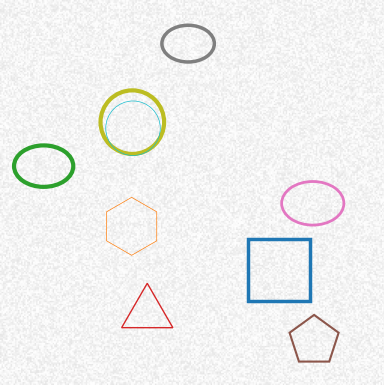[{"shape": "square", "thickness": 2.5, "radius": 0.4, "center": [0.724, 0.298]}, {"shape": "hexagon", "thickness": 0.5, "radius": 0.38, "center": [0.342, 0.412]}, {"shape": "oval", "thickness": 3, "radius": 0.38, "center": [0.113, 0.568]}, {"shape": "triangle", "thickness": 1, "radius": 0.38, "center": [0.382, 0.187]}, {"shape": "pentagon", "thickness": 1.5, "radius": 0.33, "center": [0.816, 0.115]}, {"shape": "oval", "thickness": 2, "radius": 0.4, "center": [0.812, 0.472]}, {"shape": "oval", "thickness": 2.5, "radius": 0.34, "center": [0.489, 0.887]}, {"shape": "circle", "thickness": 3, "radius": 0.41, "center": [0.344, 0.683]}, {"shape": "circle", "thickness": 0.5, "radius": 0.35, "center": [0.345, 0.667]}]